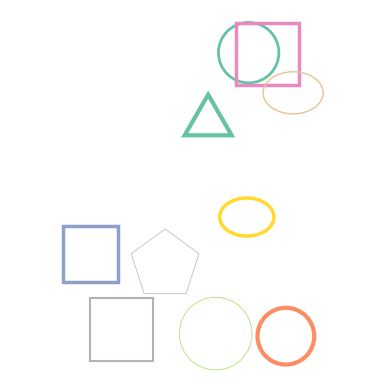[{"shape": "triangle", "thickness": 3, "radius": 0.35, "center": [0.541, 0.684]}, {"shape": "circle", "thickness": 2, "radius": 0.39, "center": [0.646, 0.863]}, {"shape": "circle", "thickness": 3, "radius": 0.37, "center": [0.743, 0.127]}, {"shape": "square", "thickness": 2.5, "radius": 0.36, "center": [0.235, 0.341]}, {"shape": "square", "thickness": 2.5, "radius": 0.4, "center": [0.695, 0.86]}, {"shape": "circle", "thickness": 0.5, "radius": 0.47, "center": [0.56, 0.133]}, {"shape": "oval", "thickness": 2.5, "radius": 0.35, "center": [0.641, 0.436]}, {"shape": "oval", "thickness": 1, "radius": 0.39, "center": [0.761, 0.759]}, {"shape": "pentagon", "thickness": 0.5, "radius": 0.46, "center": [0.429, 0.313]}, {"shape": "square", "thickness": 1.5, "radius": 0.41, "center": [0.316, 0.145]}]